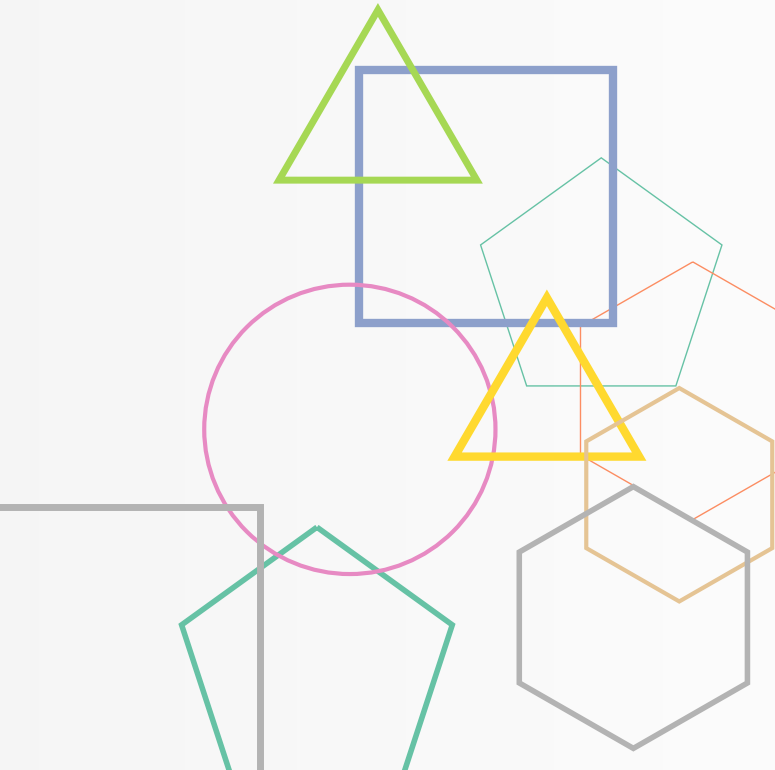[{"shape": "pentagon", "thickness": 0.5, "radius": 0.82, "center": [0.776, 0.631]}, {"shape": "pentagon", "thickness": 2, "radius": 0.92, "center": [0.409, 0.132]}, {"shape": "hexagon", "thickness": 0.5, "radius": 0.84, "center": [0.894, 0.493]}, {"shape": "square", "thickness": 3, "radius": 0.82, "center": [0.627, 0.745]}, {"shape": "circle", "thickness": 1.5, "radius": 0.94, "center": [0.451, 0.442]}, {"shape": "triangle", "thickness": 2.5, "radius": 0.74, "center": [0.488, 0.84]}, {"shape": "triangle", "thickness": 3, "radius": 0.69, "center": [0.706, 0.476]}, {"shape": "hexagon", "thickness": 1.5, "radius": 0.69, "center": [0.876, 0.357]}, {"shape": "hexagon", "thickness": 2, "radius": 0.85, "center": [0.817, 0.198]}, {"shape": "square", "thickness": 2.5, "radius": 0.87, "center": [0.16, 0.167]}]